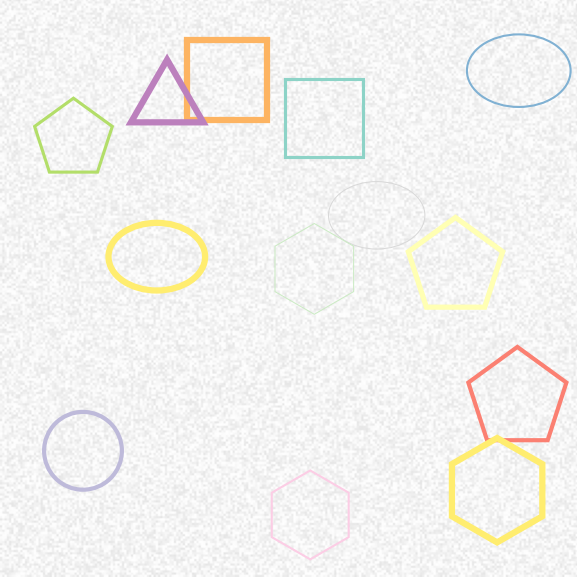[{"shape": "square", "thickness": 1.5, "radius": 0.34, "center": [0.562, 0.794]}, {"shape": "pentagon", "thickness": 2.5, "radius": 0.43, "center": [0.789, 0.537]}, {"shape": "circle", "thickness": 2, "radius": 0.34, "center": [0.144, 0.219]}, {"shape": "pentagon", "thickness": 2, "radius": 0.45, "center": [0.896, 0.309]}, {"shape": "oval", "thickness": 1, "radius": 0.45, "center": [0.898, 0.877]}, {"shape": "square", "thickness": 3, "radius": 0.35, "center": [0.393, 0.861]}, {"shape": "pentagon", "thickness": 1.5, "radius": 0.35, "center": [0.127, 0.758]}, {"shape": "hexagon", "thickness": 1, "radius": 0.38, "center": [0.537, 0.107]}, {"shape": "oval", "thickness": 0.5, "radius": 0.42, "center": [0.652, 0.626]}, {"shape": "triangle", "thickness": 3, "radius": 0.36, "center": [0.289, 0.823]}, {"shape": "hexagon", "thickness": 0.5, "radius": 0.39, "center": [0.544, 0.534]}, {"shape": "hexagon", "thickness": 3, "radius": 0.45, "center": [0.861, 0.15]}, {"shape": "oval", "thickness": 3, "radius": 0.42, "center": [0.272, 0.555]}]